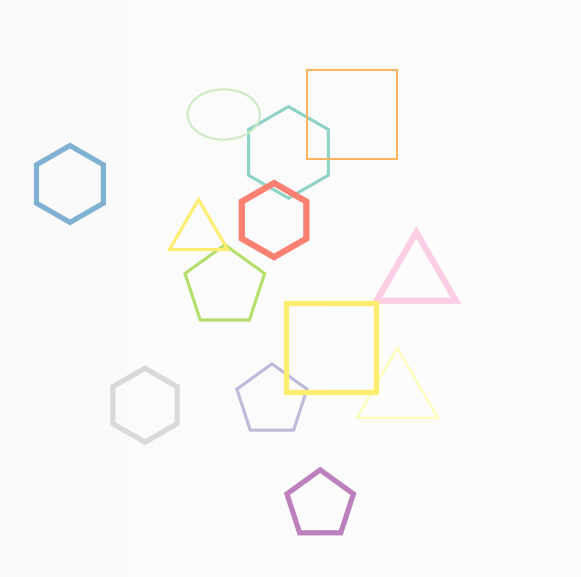[{"shape": "hexagon", "thickness": 1.5, "radius": 0.4, "center": [0.496, 0.735]}, {"shape": "triangle", "thickness": 1, "radius": 0.4, "center": [0.684, 0.316]}, {"shape": "pentagon", "thickness": 1.5, "radius": 0.32, "center": [0.468, 0.306]}, {"shape": "hexagon", "thickness": 3, "radius": 0.32, "center": [0.472, 0.618]}, {"shape": "hexagon", "thickness": 2.5, "radius": 0.33, "center": [0.12, 0.681]}, {"shape": "square", "thickness": 1, "radius": 0.39, "center": [0.605, 0.801]}, {"shape": "pentagon", "thickness": 1.5, "radius": 0.36, "center": [0.387, 0.503]}, {"shape": "triangle", "thickness": 3, "radius": 0.39, "center": [0.716, 0.518]}, {"shape": "hexagon", "thickness": 2.5, "radius": 0.32, "center": [0.249, 0.297]}, {"shape": "pentagon", "thickness": 2.5, "radius": 0.3, "center": [0.551, 0.125]}, {"shape": "oval", "thickness": 1, "radius": 0.31, "center": [0.385, 0.801]}, {"shape": "square", "thickness": 2.5, "radius": 0.39, "center": [0.57, 0.397]}, {"shape": "triangle", "thickness": 1.5, "radius": 0.29, "center": [0.342, 0.596]}]